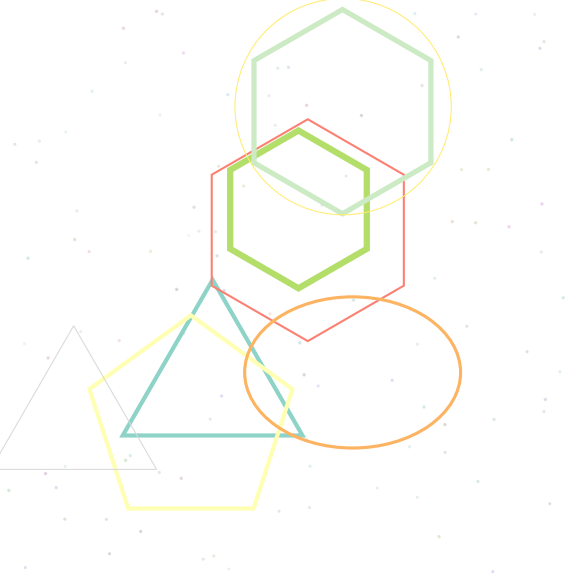[{"shape": "triangle", "thickness": 2, "radius": 0.9, "center": [0.368, 0.335]}, {"shape": "pentagon", "thickness": 2, "radius": 0.92, "center": [0.331, 0.268]}, {"shape": "hexagon", "thickness": 1, "radius": 0.96, "center": [0.533, 0.601]}, {"shape": "oval", "thickness": 1.5, "radius": 0.93, "center": [0.611, 0.354]}, {"shape": "hexagon", "thickness": 3, "radius": 0.68, "center": [0.517, 0.637]}, {"shape": "triangle", "thickness": 0.5, "radius": 0.83, "center": [0.128, 0.269]}, {"shape": "hexagon", "thickness": 2.5, "radius": 0.88, "center": [0.593, 0.806]}, {"shape": "circle", "thickness": 0.5, "radius": 0.94, "center": [0.594, 0.814]}]